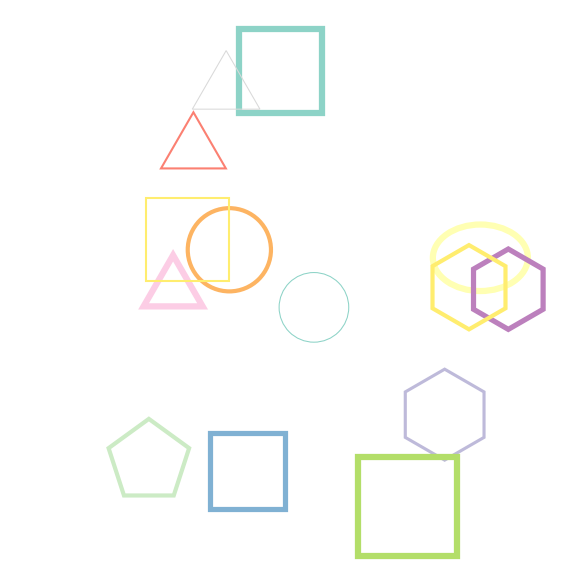[{"shape": "square", "thickness": 3, "radius": 0.36, "center": [0.486, 0.877]}, {"shape": "circle", "thickness": 0.5, "radius": 0.3, "center": [0.544, 0.467]}, {"shape": "oval", "thickness": 3, "radius": 0.41, "center": [0.832, 0.553]}, {"shape": "hexagon", "thickness": 1.5, "radius": 0.39, "center": [0.77, 0.281]}, {"shape": "triangle", "thickness": 1, "radius": 0.32, "center": [0.335, 0.74]}, {"shape": "square", "thickness": 2.5, "radius": 0.33, "center": [0.429, 0.184]}, {"shape": "circle", "thickness": 2, "radius": 0.36, "center": [0.397, 0.567]}, {"shape": "square", "thickness": 3, "radius": 0.43, "center": [0.705, 0.122]}, {"shape": "triangle", "thickness": 3, "radius": 0.3, "center": [0.3, 0.498]}, {"shape": "triangle", "thickness": 0.5, "radius": 0.34, "center": [0.392, 0.844]}, {"shape": "hexagon", "thickness": 2.5, "radius": 0.35, "center": [0.88, 0.498]}, {"shape": "pentagon", "thickness": 2, "radius": 0.37, "center": [0.258, 0.2]}, {"shape": "square", "thickness": 1, "radius": 0.36, "center": [0.325, 0.585]}, {"shape": "hexagon", "thickness": 2, "radius": 0.36, "center": [0.812, 0.502]}]